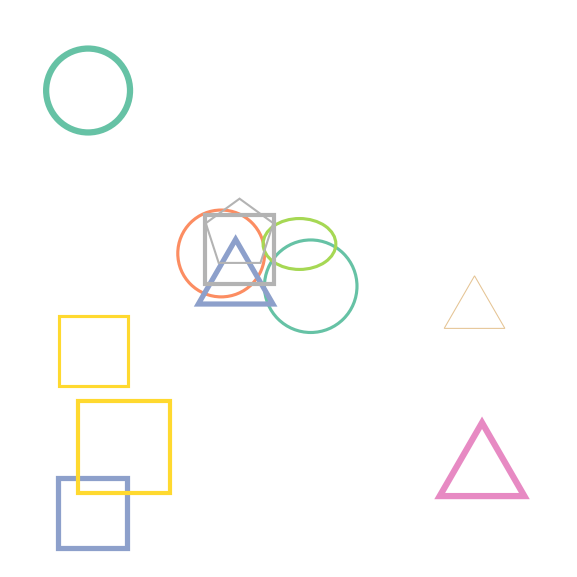[{"shape": "circle", "thickness": 3, "radius": 0.36, "center": [0.153, 0.842]}, {"shape": "circle", "thickness": 1.5, "radius": 0.4, "center": [0.538, 0.504]}, {"shape": "circle", "thickness": 1.5, "radius": 0.38, "center": [0.383, 0.56]}, {"shape": "square", "thickness": 2.5, "radius": 0.3, "center": [0.16, 0.111]}, {"shape": "triangle", "thickness": 2.5, "radius": 0.37, "center": [0.408, 0.51]}, {"shape": "triangle", "thickness": 3, "radius": 0.42, "center": [0.835, 0.182]}, {"shape": "oval", "thickness": 1.5, "radius": 0.31, "center": [0.519, 0.577]}, {"shape": "square", "thickness": 1.5, "radius": 0.3, "center": [0.162, 0.391]}, {"shape": "square", "thickness": 2, "radius": 0.4, "center": [0.215, 0.226]}, {"shape": "triangle", "thickness": 0.5, "radius": 0.3, "center": [0.822, 0.461]}, {"shape": "pentagon", "thickness": 1, "radius": 0.31, "center": [0.415, 0.594]}, {"shape": "square", "thickness": 2, "radius": 0.3, "center": [0.415, 0.567]}]